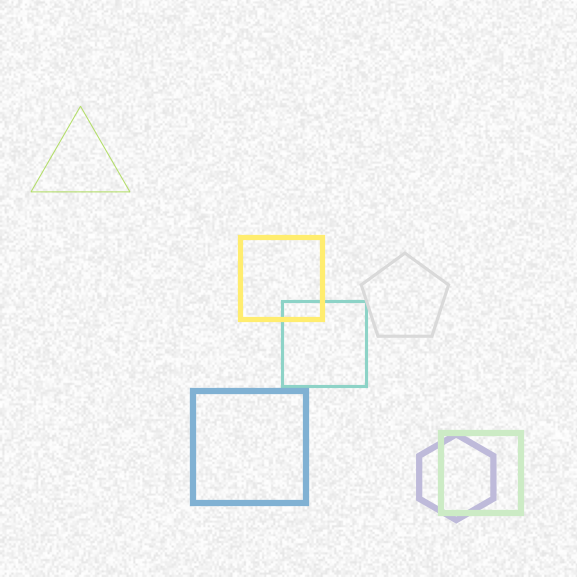[{"shape": "square", "thickness": 1.5, "radius": 0.37, "center": [0.561, 0.404]}, {"shape": "hexagon", "thickness": 3, "radius": 0.37, "center": [0.79, 0.173]}, {"shape": "square", "thickness": 3, "radius": 0.49, "center": [0.432, 0.225]}, {"shape": "triangle", "thickness": 0.5, "radius": 0.49, "center": [0.139, 0.716]}, {"shape": "pentagon", "thickness": 1.5, "radius": 0.4, "center": [0.701, 0.481]}, {"shape": "square", "thickness": 3, "radius": 0.35, "center": [0.834, 0.18]}, {"shape": "square", "thickness": 2.5, "radius": 0.35, "center": [0.486, 0.518]}]